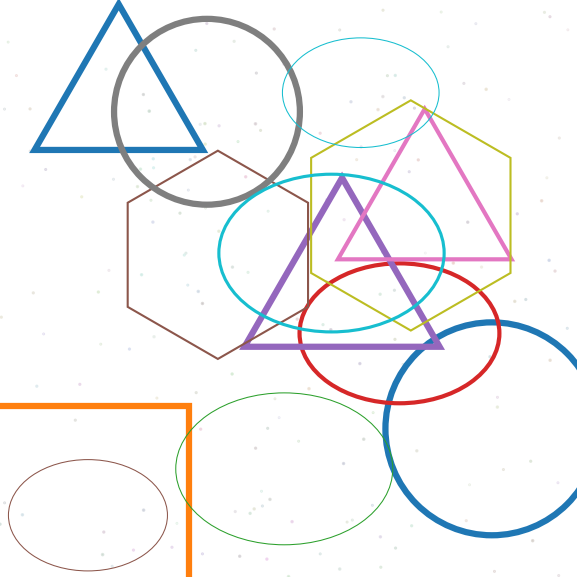[{"shape": "circle", "thickness": 3, "radius": 0.92, "center": [0.852, 0.257]}, {"shape": "triangle", "thickness": 3, "radius": 0.84, "center": [0.206, 0.824]}, {"shape": "square", "thickness": 3, "radius": 0.97, "center": [0.133, 0.101]}, {"shape": "oval", "thickness": 0.5, "radius": 0.94, "center": [0.492, 0.187]}, {"shape": "oval", "thickness": 2, "radius": 0.87, "center": [0.692, 0.422]}, {"shape": "triangle", "thickness": 3, "radius": 0.98, "center": [0.592, 0.496]}, {"shape": "hexagon", "thickness": 1, "radius": 0.9, "center": [0.377, 0.558]}, {"shape": "oval", "thickness": 0.5, "radius": 0.69, "center": [0.152, 0.107]}, {"shape": "triangle", "thickness": 2, "radius": 0.87, "center": [0.735, 0.637]}, {"shape": "circle", "thickness": 3, "radius": 0.8, "center": [0.358, 0.806]}, {"shape": "hexagon", "thickness": 1, "radius": 1.0, "center": [0.711, 0.626]}, {"shape": "oval", "thickness": 1.5, "radius": 0.98, "center": [0.574, 0.561]}, {"shape": "oval", "thickness": 0.5, "radius": 0.68, "center": [0.625, 0.839]}]